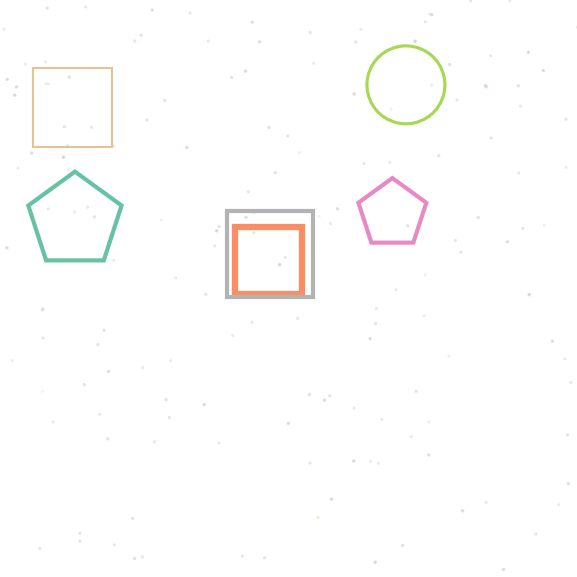[{"shape": "pentagon", "thickness": 2, "radius": 0.42, "center": [0.13, 0.617]}, {"shape": "square", "thickness": 3, "radius": 0.29, "center": [0.465, 0.548]}, {"shape": "pentagon", "thickness": 2, "radius": 0.31, "center": [0.679, 0.629]}, {"shape": "circle", "thickness": 1.5, "radius": 0.34, "center": [0.703, 0.852]}, {"shape": "square", "thickness": 1, "radius": 0.34, "center": [0.126, 0.813]}, {"shape": "square", "thickness": 2, "radius": 0.37, "center": [0.467, 0.559]}]